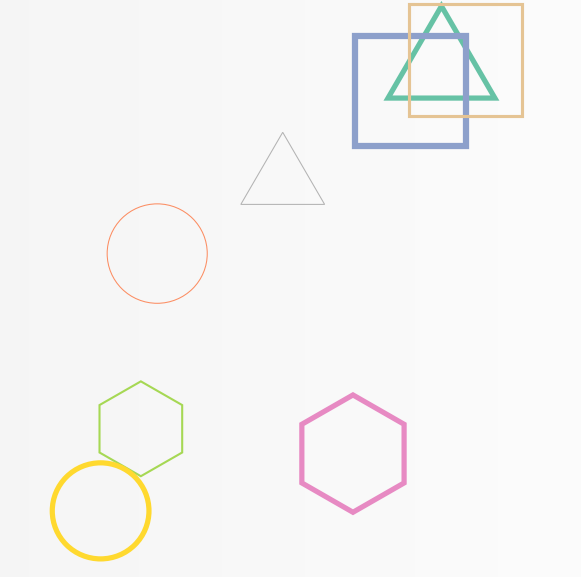[{"shape": "triangle", "thickness": 2.5, "radius": 0.53, "center": [0.759, 0.882]}, {"shape": "circle", "thickness": 0.5, "radius": 0.43, "center": [0.27, 0.56]}, {"shape": "square", "thickness": 3, "radius": 0.48, "center": [0.706, 0.841]}, {"shape": "hexagon", "thickness": 2.5, "radius": 0.51, "center": [0.607, 0.214]}, {"shape": "hexagon", "thickness": 1, "radius": 0.41, "center": [0.242, 0.257]}, {"shape": "circle", "thickness": 2.5, "radius": 0.42, "center": [0.173, 0.115]}, {"shape": "square", "thickness": 1.5, "radius": 0.49, "center": [0.801, 0.896]}, {"shape": "triangle", "thickness": 0.5, "radius": 0.42, "center": [0.486, 0.687]}]